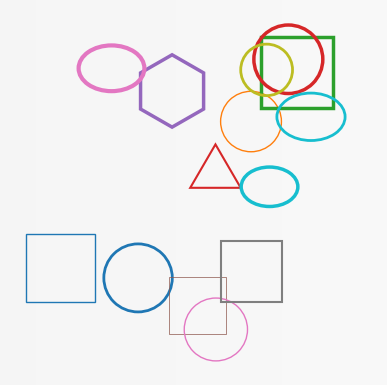[{"shape": "circle", "thickness": 2, "radius": 0.44, "center": [0.356, 0.278]}, {"shape": "square", "thickness": 1, "radius": 0.44, "center": [0.156, 0.304]}, {"shape": "circle", "thickness": 1, "radius": 0.39, "center": [0.648, 0.684]}, {"shape": "square", "thickness": 2.5, "radius": 0.46, "center": [0.766, 0.811]}, {"shape": "triangle", "thickness": 1.5, "radius": 0.38, "center": [0.556, 0.55]}, {"shape": "circle", "thickness": 2.5, "radius": 0.44, "center": [0.744, 0.846]}, {"shape": "hexagon", "thickness": 2.5, "radius": 0.47, "center": [0.444, 0.764]}, {"shape": "square", "thickness": 0.5, "radius": 0.37, "center": [0.51, 0.206]}, {"shape": "circle", "thickness": 1, "radius": 0.41, "center": [0.557, 0.144]}, {"shape": "oval", "thickness": 3, "radius": 0.42, "center": [0.288, 0.823]}, {"shape": "square", "thickness": 1.5, "radius": 0.39, "center": [0.65, 0.294]}, {"shape": "circle", "thickness": 2, "radius": 0.33, "center": [0.688, 0.819]}, {"shape": "oval", "thickness": 2.5, "radius": 0.37, "center": [0.696, 0.515]}, {"shape": "oval", "thickness": 2, "radius": 0.44, "center": [0.803, 0.697]}]